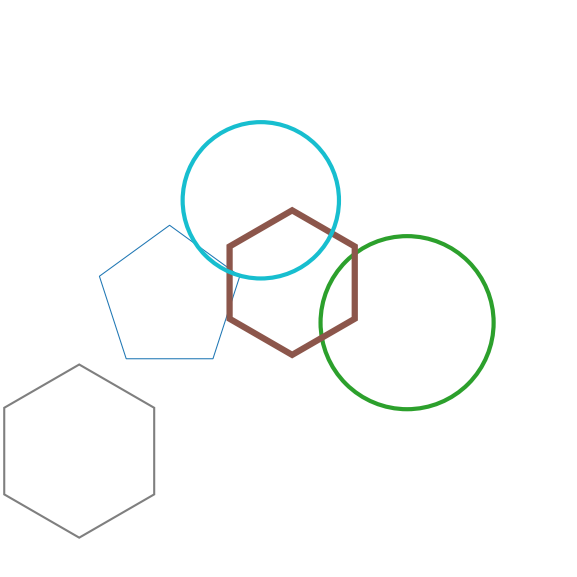[{"shape": "pentagon", "thickness": 0.5, "radius": 0.64, "center": [0.294, 0.481]}, {"shape": "circle", "thickness": 2, "radius": 0.75, "center": [0.705, 0.44]}, {"shape": "hexagon", "thickness": 3, "radius": 0.63, "center": [0.506, 0.51]}, {"shape": "hexagon", "thickness": 1, "radius": 0.75, "center": [0.137, 0.218]}, {"shape": "circle", "thickness": 2, "radius": 0.68, "center": [0.452, 0.652]}]